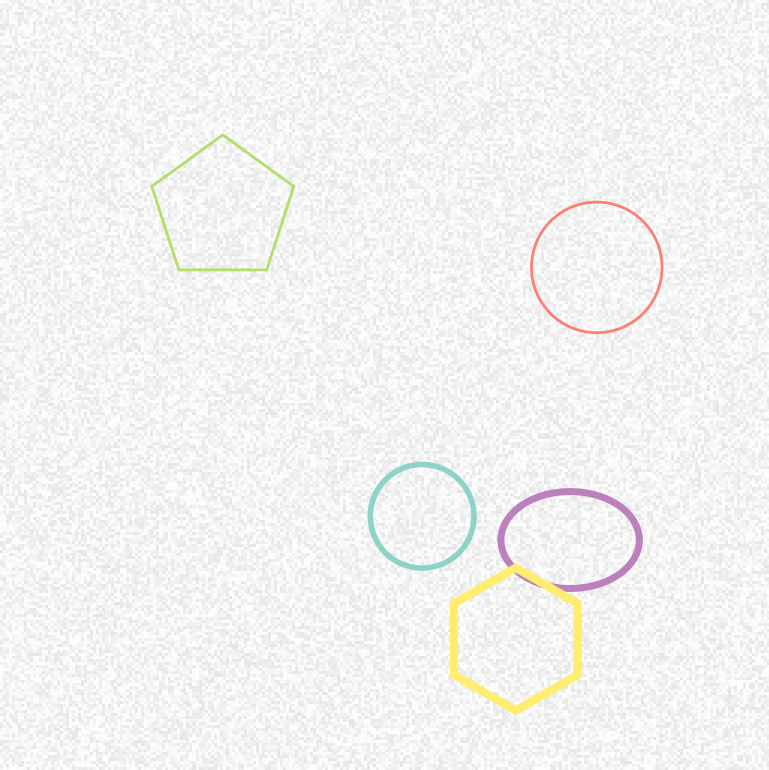[{"shape": "circle", "thickness": 2, "radius": 0.34, "center": [0.548, 0.33]}, {"shape": "circle", "thickness": 1, "radius": 0.42, "center": [0.775, 0.653]}, {"shape": "pentagon", "thickness": 1, "radius": 0.48, "center": [0.289, 0.728]}, {"shape": "oval", "thickness": 2.5, "radius": 0.45, "center": [0.74, 0.299]}, {"shape": "hexagon", "thickness": 3, "radius": 0.46, "center": [0.67, 0.17]}]